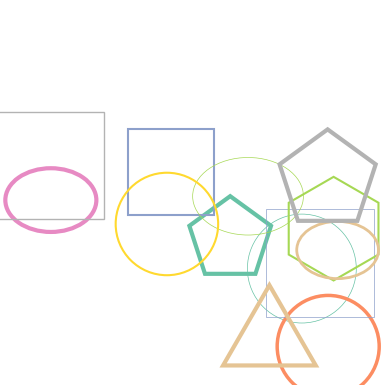[{"shape": "pentagon", "thickness": 3, "radius": 0.56, "center": [0.598, 0.379]}, {"shape": "circle", "thickness": 0.5, "radius": 0.71, "center": [0.784, 0.302]}, {"shape": "circle", "thickness": 2.5, "radius": 0.66, "center": [0.852, 0.1]}, {"shape": "square", "thickness": 1.5, "radius": 0.56, "center": [0.444, 0.552]}, {"shape": "square", "thickness": 0.5, "radius": 0.7, "center": [0.832, 0.317]}, {"shape": "oval", "thickness": 3, "radius": 0.59, "center": [0.132, 0.48]}, {"shape": "hexagon", "thickness": 1.5, "radius": 0.67, "center": [0.866, 0.406]}, {"shape": "oval", "thickness": 0.5, "radius": 0.72, "center": [0.644, 0.49]}, {"shape": "circle", "thickness": 1.5, "radius": 0.67, "center": [0.434, 0.418]}, {"shape": "oval", "thickness": 2, "radius": 0.53, "center": [0.877, 0.351]}, {"shape": "triangle", "thickness": 3, "radius": 0.69, "center": [0.7, 0.12]}, {"shape": "square", "thickness": 1, "radius": 0.7, "center": [0.131, 0.57]}, {"shape": "pentagon", "thickness": 3, "radius": 0.66, "center": [0.851, 0.533]}]